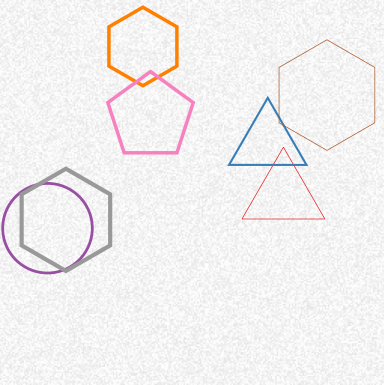[{"shape": "triangle", "thickness": 0.5, "radius": 0.62, "center": [0.736, 0.493]}, {"shape": "triangle", "thickness": 1.5, "radius": 0.58, "center": [0.695, 0.63]}, {"shape": "circle", "thickness": 2, "radius": 0.58, "center": [0.123, 0.407]}, {"shape": "hexagon", "thickness": 2.5, "radius": 0.51, "center": [0.371, 0.879]}, {"shape": "hexagon", "thickness": 0.5, "radius": 0.72, "center": [0.849, 0.753]}, {"shape": "pentagon", "thickness": 2.5, "radius": 0.58, "center": [0.391, 0.697]}, {"shape": "hexagon", "thickness": 3, "radius": 0.66, "center": [0.171, 0.429]}]